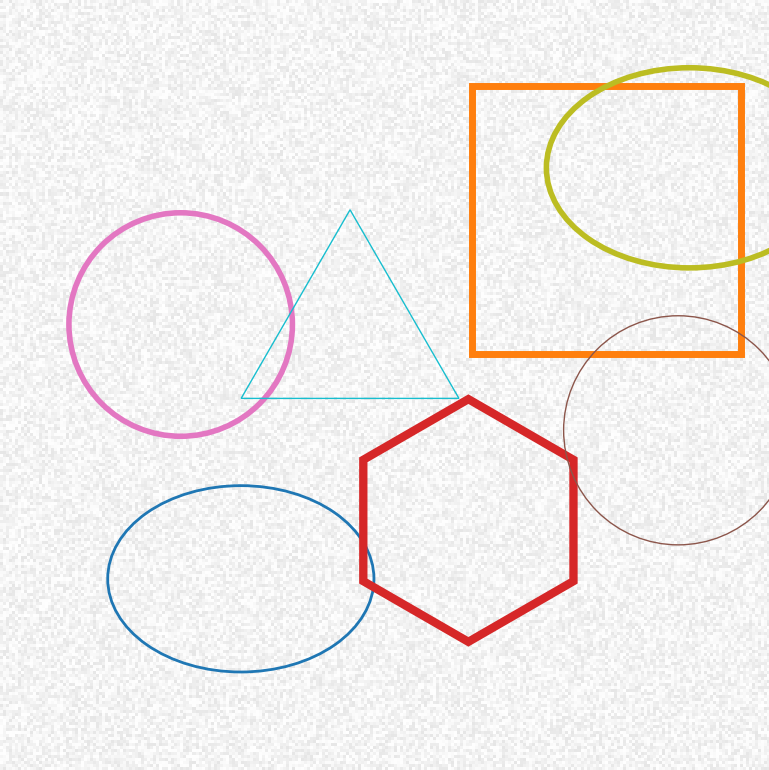[{"shape": "oval", "thickness": 1, "radius": 0.86, "center": [0.313, 0.248]}, {"shape": "square", "thickness": 2.5, "radius": 0.87, "center": [0.787, 0.714]}, {"shape": "hexagon", "thickness": 3, "radius": 0.79, "center": [0.608, 0.324]}, {"shape": "circle", "thickness": 0.5, "radius": 0.74, "center": [0.881, 0.441]}, {"shape": "circle", "thickness": 2, "radius": 0.73, "center": [0.235, 0.579]}, {"shape": "oval", "thickness": 2, "radius": 0.93, "center": [0.895, 0.782]}, {"shape": "triangle", "thickness": 0.5, "radius": 0.82, "center": [0.455, 0.564]}]